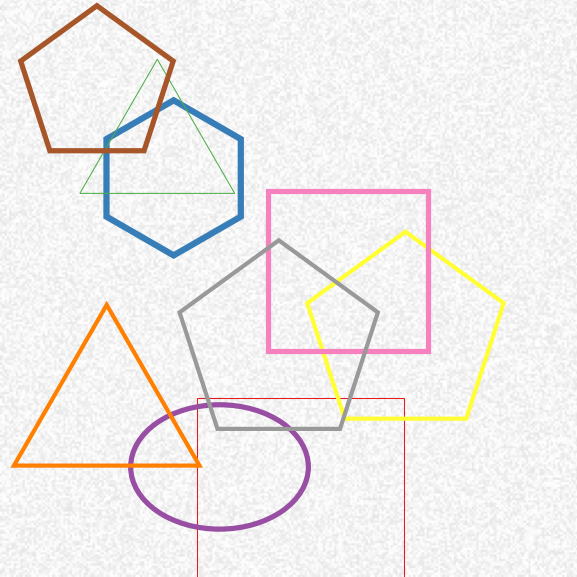[{"shape": "square", "thickness": 0.5, "radius": 0.9, "center": [0.52, 0.129]}, {"shape": "hexagon", "thickness": 3, "radius": 0.67, "center": [0.301, 0.691]}, {"shape": "triangle", "thickness": 0.5, "radius": 0.77, "center": [0.272, 0.742]}, {"shape": "oval", "thickness": 2.5, "radius": 0.77, "center": [0.38, 0.191]}, {"shape": "triangle", "thickness": 2, "radius": 0.93, "center": [0.185, 0.286]}, {"shape": "pentagon", "thickness": 2, "radius": 0.89, "center": [0.702, 0.419]}, {"shape": "pentagon", "thickness": 2.5, "radius": 0.69, "center": [0.168, 0.85]}, {"shape": "square", "thickness": 2.5, "radius": 0.69, "center": [0.602, 0.529]}, {"shape": "pentagon", "thickness": 2, "radius": 0.9, "center": [0.483, 0.402]}]